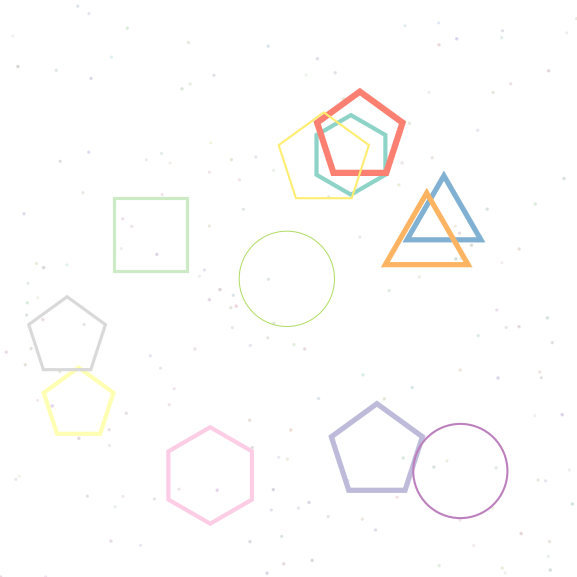[{"shape": "hexagon", "thickness": 2, "radius": 0.34, "center": [0.608, 0.731]}, {"shape": "pentagon", "thickness": 2, "radius": 0.32, "center": [0.136, 0.299]}, {"shape": "pentagon", "thickness": 2.5, "radius": 0.41, "center": [0.653, 0.217]}, {"shape": "pentagon", "thickness": 3, "radius": 0.39, "center": [0.623, 0.763]}, {"shape": "triangle", "thickness": 2.5, "radius": 0.37, "center": [0.769, 0.621]}, {"shape": "triangle", "thickness": 2.5, "radius": 0.41, "center": [0.739, 0.582]}, {"shape": "circle", "thickness": 0.5, "radius": 0.41, "center": [0.497, 0.516]}, {"shape": "hexagon", "thickness": 2, "radius": 0.42, "center": [0.364, 0.176]}, {"shape": "pentagon", "thickness": 1.5, "radius": 0.35, "center": [0.116, 0.416]}, {"shape": "circle", "thickness": 1, "radius": 0.41, "center": [0.797, 0.184]}, {"shape": "square", "thickness": 1.5, "radius": 0.31, "center": [0.261, 0.594]}, {"shape": "pentagon", "thickness": 1, "radius": 0.41, "center": [0.561, 0.722]}]